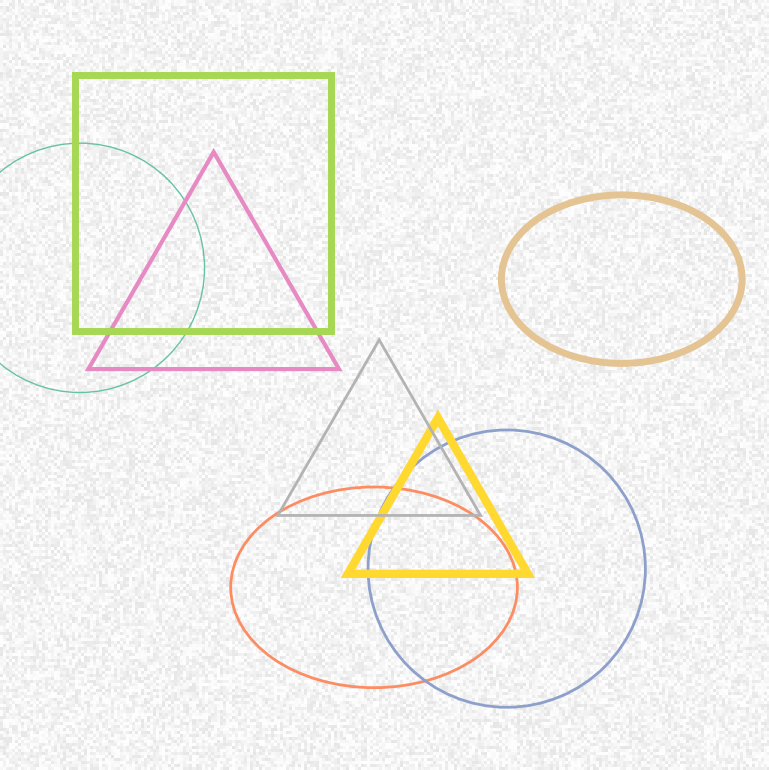[{"shape": "circle", "thickness": 0.5, "radius": 0.81, "center": [0.104, 0.652]}, {"shape": "oval", "thickness": 1, "radius": 0.93, "center": [0.486, 0.237]}, {"shape": "circle", "thickness": 1, "radius": 0.9, "center": [0.658, 0.262]}, {"shape": "triangle", "thickness": 1.5, "radius": 0.94, "center": [0.278, 0.615]}, {"shape": "square", "thickness": 2.5, "radius": 0.83, "center": [0.264, 0.736]}, {"shape": "triangle", "thickness": 3, "radius": 0.68, "center": [0.569, 0.322]}, {"shape": "oval", "thickness": 2.5, "radius": 0.78, "center": [0.808, 0.637]}, {"shape": "triangle", "thickness": 1, "radius": 0.76, "center": [0.492, 0.407]}]